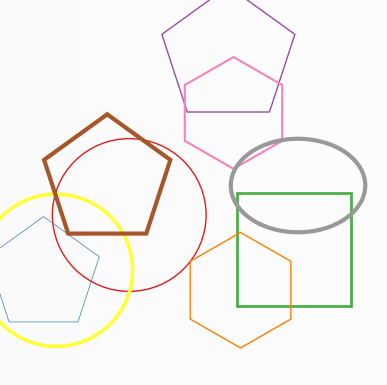[{"shape": "circle", "thickness": 1, "radius": 0.99, "center": [0.334, 0.442]}, {"shape": "pentagon", "thickness": 0.5, "radius": 0.76, "center": [0.112, 0.286]}, {"shape": "square", "thickness": 2, "radius": 0.74, "center": [0.759, 0.352]}, {"shape": "pentagon", "thickness": 1, "radius": 0.9, "center": [0.589, 0.855]}, {"shape": "hexagon", "thickness": 1, "radius": 0.75, "center": [0.621, 0.246]}, {"shape": "circle", "thickness": 2.5, "radius": 0.99, "center": [0.145, 0.298]}, {"shape": "pentagon", "thickness": 3, "radius": 0.86, "center": [0.277, 0.532]}, {"shape": "hexagon", "thickness": 1.5, "radius": 0.73, "center": [0.603, 0.707]}, {"shape": "oval", "thickness": 3, "radius": 0.87, "center": [0.769, 0.518]}]